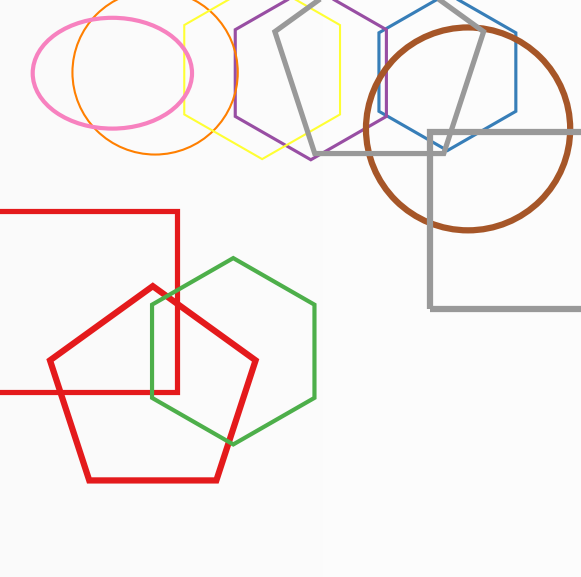[{"shape": "square", "thickness": 2.5, "radius": 0.78, "center": [0.148, 0.477]}, {"shape": "pentagon", "thickness": 3, "radius": 0.93, "center": [0.263, 0.318]}, {"shape": "hexagon", "thickness": 1.5, "radius": 0.68, "center": [0.77, 0.874]}, {"shape": "hexagon", "thickness": 2, "radius": 0.81, "center": [0.401, 0.391]}, {"shape": "hexagon", "thickness": 1.5, "radius": 0.75, "center": [0.535, 0.873]}, {"shape": "circle", "thickness": 1, "radius": 0.71, "center": [0.267, 0.874]}, {"shape": "hexagon", "thickness": 1, "radius": 0.77, "center": [0.451, 0.878]}, {"shape": "circle", "thickness": 3, "radius": 0.88, "center": [0.805, 0.776]}, {"shape": "oval", "thickness": 2, "radius": 0.69, "center": [0.193, 0.872]}, {"shape": "square", "thickness": 3, "radius": 0.76, "center": [0.892, 0.617]}, {"shape": "pentagon", "thickness": 2.5, "radius": 0.94, "center": [0.652, 0.886]}]